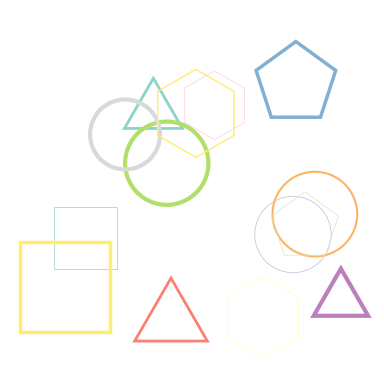[{"shape": "square", "thickness": 0.5, "radius": 0.41, "center": [0.223, 0.382]}, {"shape": "triangle", "thickness": 2, "radius": 0.43, "center": [0.398, 0.71]}, {"shape": "hexagon", "thickness": 0.5, "radius": 0.53, "center": [0.684, 0.175]}, {"shape": "circle", "thickness": 0.5, "radius": 0.5, "center": [0.761, 0.391]}, {"shape": "triangle", "thickness": 2, "radius": 0.54, "center": [0.444, 0.169]}, {"shape": "pentagon", "thickness": 2.5, "radius": 0.54, "center": [0.769, 0.783]}, {"shape": "circle", "thickness": 1.5, "radius": 0.55, "center": [0.818, 0.444]}, {"shape": "circle", "thickness": 3, "radius": 0.54, "center": [0.433, 0.576]}, {"shape": "hexagon", "thickness": 0.5, "radius": 0.45, "center": [0.557, 0.726]}, {"shape": "circle", "thickness": 3, "radius": 0.45, "center": [0.325, 0.651]}, {"shape": "triangle", "thickness": 3, "radius": 0.41, "center": [0.885, 0.221]}, {"shape": "pentagon", "thickness": 0.5, "radius": 0.46, "center": [0.792, 0.411]}, {"shape": "hexagon", "thickness": 1, "radius": 0.57, "center": [0.509, 0.706]}, {"shape": "square", "thickness": 2.5, "radius": 0.58, "center": [0.169, 0.256]}]